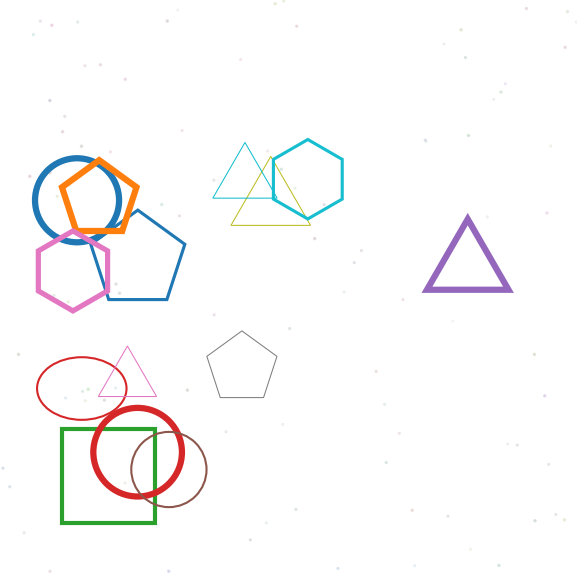[{"shape": "pentagon", "thickness": 1.5, "radius": 0.43, "center": [0.239, 0.55]}, {"shape": "circle", "thickness": 3, "radius": 0.36, "center": [0.133, 0.652]}, {"shape": "pentagon", "thickness": 3, "radius": 0.34, "center": [0.172, 0.654]}, {"shape": "square", "thickness": 2, "radius": 0.4, "center": [0.188, 0.175]}, {"shape": "oval", "thickness": 1, "radius": 0.39, "center": [0.142, 0.326]}, {"shape": "circle", "thickness": 3, "radius": 0.38, "center": [0.238, 0.216]}, {"shape": "triangle", "thickness": 3, "radius": 0.41, "center": [0.81, 0.538]}, {"shape": "circle", "thickness": 1, "radius": 0.33, "center": [0.292, 0.186]}, {"shape": "hexagon", "thickness": 2.5, "radius": 0.35, "center": [0.126, 0.53]}, {"shape": "triangle", "thickness": 0.5, "radius": 0.29, "center": [0.221, 0.342]}, {"shape": "pentagon", "thickness": 0.5, "radius": 0.32, "center": [0.419, 0.362]}, {"shape": "triangle", "thickness": 0.5, "radius": 0.4, "center": [0.469, 0.649]}, {"shape": "triangle", "thickness": 0.5, "radius": 0.32, "center": [0.424, 0.688]}, {"shape": "hexagon", "thickness": 1.5, "radius": 0.34, "center": [0.533, 0.689]}]